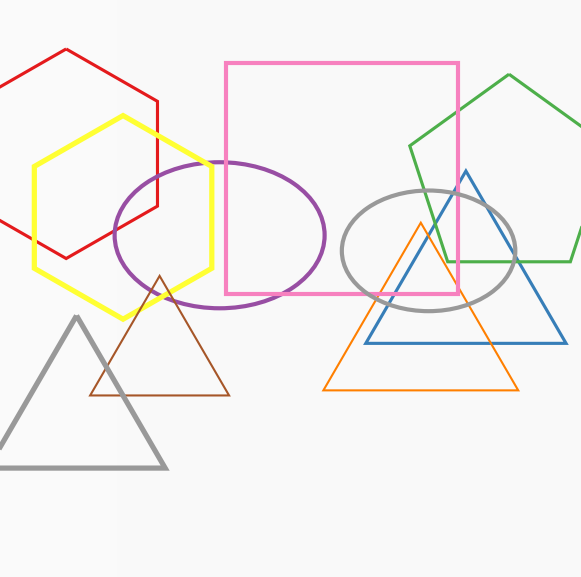[{"shape": "hexagon", "thickness": 1.5, "radius": 0.91, "center": [0.114, 0.733]}, {"shape": "triangle", "thickness": 1.5, "radius": 0.99, "center": [0.802, 0.504]}, {"shape": "pentagon", "thickness": 1.5, "radius": 0.9, "center": [0.876, 0.691]}, {"shape": "oval", "thickness": 2, "radius": 0.9, "center": [0.378, 0.592]}, {"shape": "triangle", "thickness": 1, "radius": 0.97, "center": [0.724, 0.42]}, {"shape": "hexagon", "thickness": 2.5, "radius": 0.88, "center": [0.212, 0.623]}, {"shape": "triangle", "thickness": 1, "radius": 0.69, "center": [0.275, 0.383]}, {"shape": "square", "thickness": 2, "radius": 1.0, "center": [0.589, 0.69]}, {"shape": "oval", "thickness": 2, "radius": 0.75, "center": [0.737, 0.565]}, {"shape": "triangle", "thickness": 2.5, "radius": 0.88, "center": [0.132, 0.277]}]